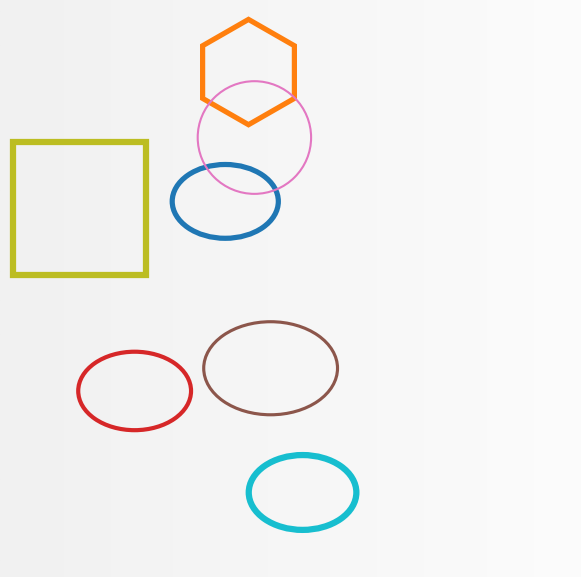[{"shape": "oval", "thickness": 2.5, "radius": 0.46, "center": [0.388, 0.65]}, {"shape": "hexagon", "thickness": 2.5, "radius": 0.46, "center": [0.428, 0.874]}, {"shape": "oval", "thickness": 2, "radius": 0.49, "center": [0.232, 0.322]}, {"shape": "oval", "thickness": 1.5, "radius": 0.58, "center": [0.466, 0.361]}, {"shape": "circle", "thickness": 1, "radius": 0.49, "center": [0.438, 0.761]}, {"shape": "square", "thickness": 3, "radius": 0.57, "center": [0.136, 0.638]}, {"shape": "oval", "thickness": 3, "radius": 0.46, "center": [0.521, 0.146]}]